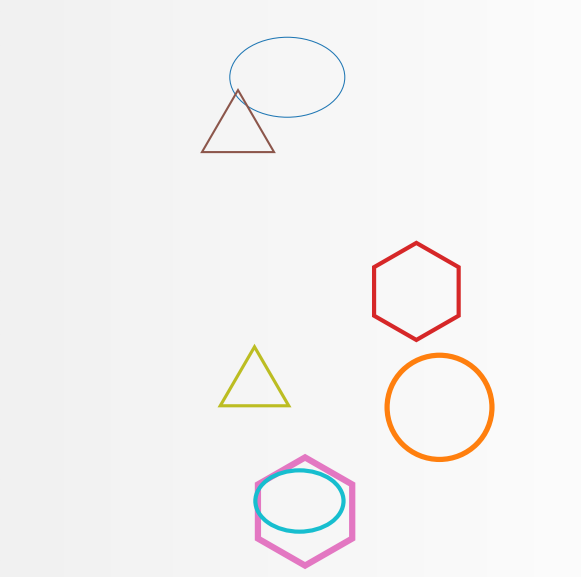[{"shape": "oval", "thickness": 0.5, "radius": 0.49, "center": [0.494, 0.865]}, {"shape": "circle", "thickness": 2.5, "radius": 0.45, "center": [0.756, 0.294]}, {"shape": "hexagon", "thickness": 2, "radius": 0.42, "center": [0.716, 0.494]}, {"shape": "triangle", "thickness": 1, "radius": 0.36, "center": [0.409, 0.772]}, {"shape": "hexagon", "thickness": 3, "radius": 0.47, "center": [0.525, 0.113]}, {"shape": "triangle", "thickness": 1.5, "radius": 0.34, "center": [0.438, 0.331]}, {"shape": "oval", "thickness": 2, "radius": 0.38, "center": [0.515, 0.132]}]